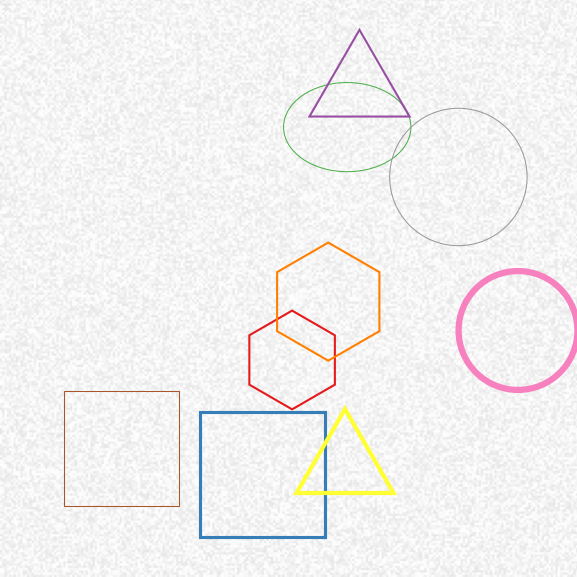[{"shape": "hexagon", "thickness": 1, "radius": 0.43, "center": [0.506, 0.376]}, {"shape": "square", "thickness": 1.5, "radius": 0.54, "center": [0.455, 0.177]}, {"shape": "oval", "thickness": 0.5, "radius": 0.55, "center": [0.601, 0.779]}, {"shape": "triangle", "thickness": 1, "radius": 0.5, "center": [0.622, 0.847]}, {"shape": "hexagon", "thickness": 1, "radius": 0.51, "center": [0.568, 0.477]}, {"shape": "triangle", "thickness": 2, "radius": 0.48, "center": [0.597, 0.194]}, {"shape": "square", "thickness": 0.5, "radius": 0.5, "center": [0.21, 0.222]}, {"shape": "circle", "thickness": 3, "radius": 0.51, "center": [0.897, 0.427]}, {"shape": "circle", "thickness": 0.5, "radius": 0.59, "center": [0.794, 0.693]}]